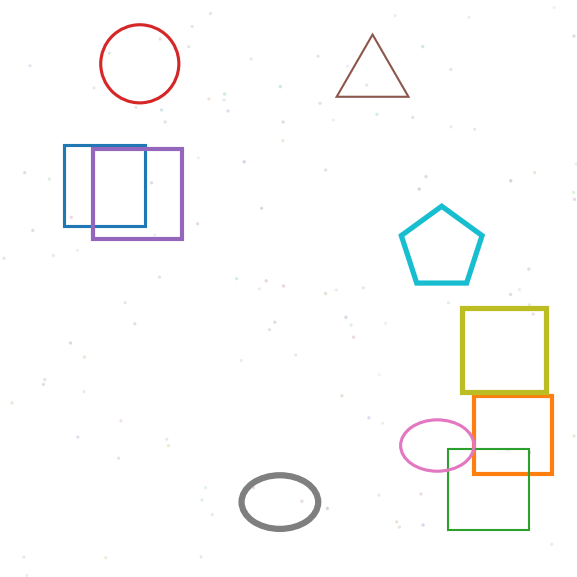[{"shape": "square", "thickness": 1.5, "radius": 0.35, "center": [0.181, 0.678]}, {"shape": "square", "thickness": 2, "radius": 0.34, "center": [0.888, 0.246]}, {"shape": "square", "thickness": 1, "radius": 0.35, "center": [0.845, 0.152]}, {"shape": "circle", "thickness": 1.5, "radius": 0.34, "center": [0.242, 0.889]}, {"shape": "square", "thickness": 2, "radius": 0.39, "center": [0.238, 0.664]}, {"shape": "triangle", "thickness": 1, "radius": 0.36, "center": [0.645, 0.867]}, {"shape": "oval", "thickness": 1.5, "radius": 0.32, "center": [0.757, 0.228]}, {"shape": "oval", "thickness": 3, "radius": 0.33, "center": [0.485, 0.13]}, {"shape": "square", "thickness": 2.5, "radius": 0.36, "center": [0.872, 0.393]}, {"shape": "pentagon", "thickness": 2.5, "radius": 0.37, "center": [0.765, 0.568]}]